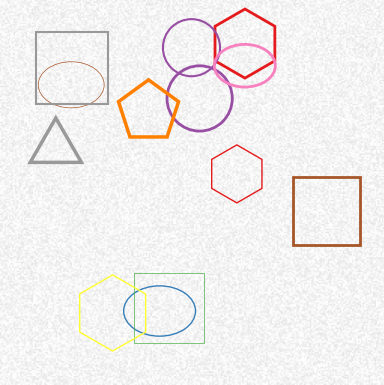[{"shape": "hexagon", "thickness": 2, "radius": 0.45, "center": [0.636, 0.887]}, {"shape": "hexagon", "thickness": 1, "radius": 0.38, "center": [0.615, 0.548]}, {"shape": "oval", "thickness": 1, "radius": 0.47, "center": [0.415, 0.192]}, {"shape": "square", "thickness": 0.5, "radius": 0.45, "center": [0.439, 0.199]}, {"shape": "circle", "thickness": 2, "radius": 0.42, "center": [0.519, 0.744]}, {"shape": "circle", "thickness": 1.5, "radius": 0.37, "center": [0.497, 0.876]}, {"shape": "pentagon", "thickness": 2.5, "radius": 0.41, "center": [0.386, 0.711]}, {"shape": "hexagon", "thickness": 1, "radius": 0.49, "center": [0.293, 0.187]}, {"shape": "oval", "thickness": 0.5, "radius": 0.43, "center": [0.185, 0.78]}, {"shape": "square", "thickness": 2, "radius": 0.44, "center": [0.848, 0.452]}, {"shape": "oval", "thickness": 2, "radius": 0.4, "center": [0.636, 0.829]}, {"shape": "square", "thickness": 1.5, "radius": 0.47, "center": [0.186, 0.823]}, {"shape": "triangle", "thickness": 2.5, "radius": 0.38, "center": [0.145, 0.617]}]